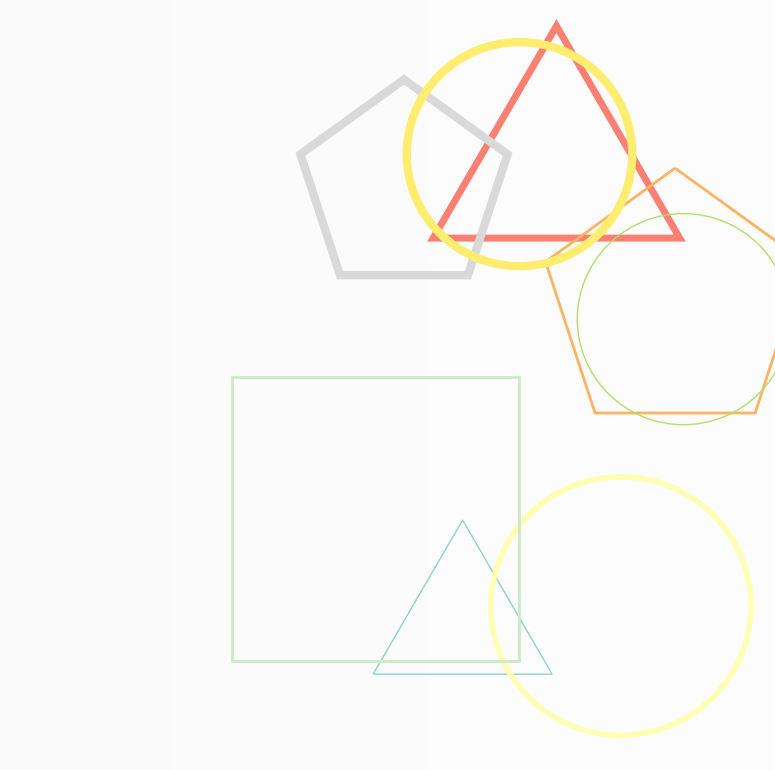[{"shape": "triangle", "thickness": 0.5, "radius": 0.67, "center": [0.597, 0.191]}, {"shape": "circle", "thickness": 2, "radius": 0.84, "center": [0.801, 0.213]}, {"shape": "triangle", "thickness": 2.5, "radius": 0.92, "center": [0.718, 0.783]}, {"shape": "pentagon", "thickness": 1, "radius": 0.88, "center": [0.871, 0.606]}, {"shape": "circle", "thickness": 0.5, "radius": 0.69, "center": [0.882, 0.586]}, {"shape": "pentagon", "thickness": 3, "radius": 0.7, "center": [0.521, 0.756]}, {"shape": "square", "thickness": 1, "radius": 0.92, "center": [0.485, 0.326]}, {"shape": "circle", "thickness": 3, "radius": 0.73, "center": [0.67, 0.8]}]